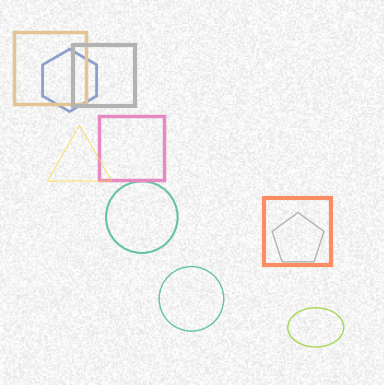[{"shape": "circle", "thickness": 1.5, "radius": 0.47, "center": [0.368, 0.436]}, {"shape": "circle", "thickness": 1, "radius": 0.42, "center": [0.497, 0.224]}, {"shape": "square", "thickness": 3, "radius": 0.44, "center": [0.772, 0.398]}, {"shape": "hexagon", "thickness": 2, "radius": 0.41, "center": [0.181, 0.791]}, {"shape": "square", "thickness": 2.5, "radius": 0.42, "center": [0.342, 0.615]}, {"shape": "oval", "thickness": 1, "radius": 0.36, "center": [0.82, 0.15]}, {"shape": "triangle", "thickness": 0.5, "radius": 0.48, "center": [0.207, 0.578]}, {"shape": "square", "thickness": 2.5, "radius": 0.47, "center": [0.13, 0.824]}, {"shape": "pentagon", "thickness": 1, "radius": 0.35, "center": [0.774, 0.377]}, {"shape": "square", "thickness": 3, "radius": 0.4, "center": [0.27, 0.803]}]